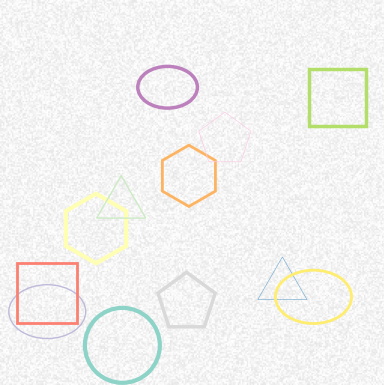[{"shape": "circle", "thickness": 3, "radius": 0.49, "center": [0.318, 0.103]}, {"shape": "hexagon", "thickness": 3, "radius": 0.45, "center": [0.249, 0.407]}, {"shape": "oval", "thickness": 1, "radius": 0.5, "center": [0.123, 0.191]}, {"shape": "square", "thickness": 2, "radius": 0.39, "center": [0.121, 0.238]}, {"shape": "triangle", "thickness": 0.5, "radius": 0.37, "center": [0.733, 0.259]}, {"shape": "hexagon", "thickness": 2, "radius": 0.4, "center": [0.491, 0.543]}, {"shape": "square", "thickness": 2.5, "radius": 0.37, "center": [0.876, 0.748]}, {"shape": "pentagon", "thickness": 0.5, "radius": 0.36, "center": [0.584, 0.637]}, {"shape": "pentagon", "thickness": 2.5, "radius": 0.39, "center": [0.485, 0.214]}, {"shape": "oval", "thickness": 2.5, "radius": 0.39, "center": [0.435, 0.773]}, {"shape": "triangle", "thickness": 1, "radius": 0.37, "center": [0.315, 0.47]}, {"shape": "oval", "thickness": 2, "radius": 0.49, "center": [0.814, 0.229]}]